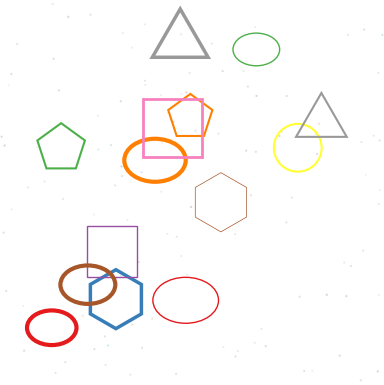[{"shape": "oval", "thickness": 1, "radius": 0.43, "center": [0.482, 0.22]}, {"shape": "oval", "thickness": 3, "radius": 0.32, "center": [0.134, 0.149]}, {"shape": "hexagon", "thickness": 2.5, "radius": 0.38, "center": [0.301, 0.223]}, {"shape": "oval", "thickness": 1, "radius": 0.3, "center": [0.666, 0.872]}, {"shape": "pentagon", "thickness": 1.5, "radius": 0.32, "center": [0.159, 0.615]}, {"shape": "square", "thickness": 1, "radius": 0.33, "center": [0.291, 0.347]}, {"shape": "pentagon", "thickness": 1.5, "radius": 0.3, "center": [0.494, 0.696]}, {"shape": "oval", "thickness": 3, "radius": 0.4, "center": [0.403, 0.584]}, {"shape": "circle", "thickness": 1.5, "radius": 0.31, "center": [0.773, 0.616]}, {"shape": "hexagon", "thickness": 0.5, "radius": 0.38, "center": [0.574, 0.475]}, {"shape": "oval", "thickness": 3, "radius": 0.36, "center": [0.228, 0.261]}, {"shape": "square", "thickness": 2, "radius": 0.38, "center": [0.449, 0.668]}, {"shape": "triangle", "thickness": 1.5, "radius": 0.38, "center": [0.835, 0.683]}, {"shape": "triangle", "thickness": 2.5, "radius": 0.42, "center": [0.468, 0.893]}]